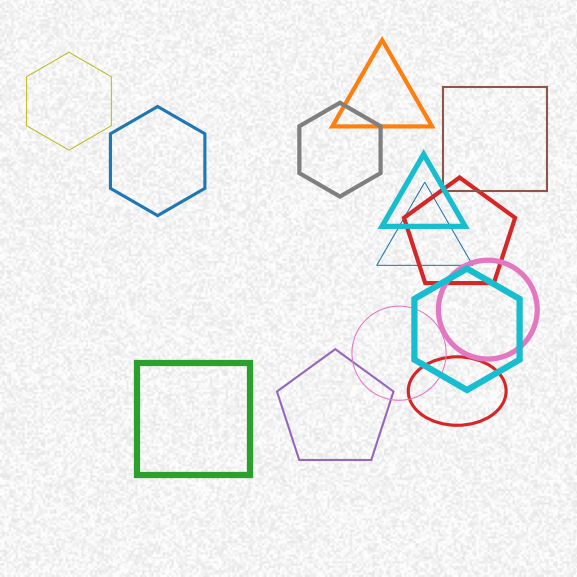[{"shape": "hexagon", "thickness": 1.5, "radius": 0.47, "center": [0.273, 0.72]}, {"shape": "triangle", "thickness": 0.5, "radius": 0.48, "center": [0.735, 0.588]}, {"shape": "triangle", "thickness": 2, "radius": 0.5, "center": [0.662, 0.83]}, {"shape": "square", "thickness": 3, "radius": 0.49, "center": [0.335, 0.273]}, {"shape": "oval", "thickness": 1.5, "radius": 0.42, "center": [0.792, 0.322]}, {"shape": "pentagon", "thickness": 2, "radius": 0.51, "center": [0.796, 0.591]}, {"shape": "pentagon", "thickness": 1, "radius": 0.53, "center": [0.581, 0.288]}, {"shape": "square", "thickness": 1, "radius": 0.45, "center": [0.856, 0.759]}, {"shape": "circle", "thickness": 0.5, "radius": 0.41, "center": [0.691, 0.388]}, {"shape": "circle", "thickness": 2.5, "radius": 0.43, "center": [0.845, 0.463]}, {"shape": "hexagon", "thickness": 2, "radius": 0.41, "center": [0.589, 0.74]}, {"shape": "hexagon", "thickness": 0.5, "radius": 0.42, "center": [0.119, 0.824]}, {"shape": "triangle", "thickness": 2.5, "radius": 0.42, "center": [0.734, 0.649]}, {"shape": "hexagon", "thickness": 3, "radius": 0.53, "center": [0.809, 0.429]}]